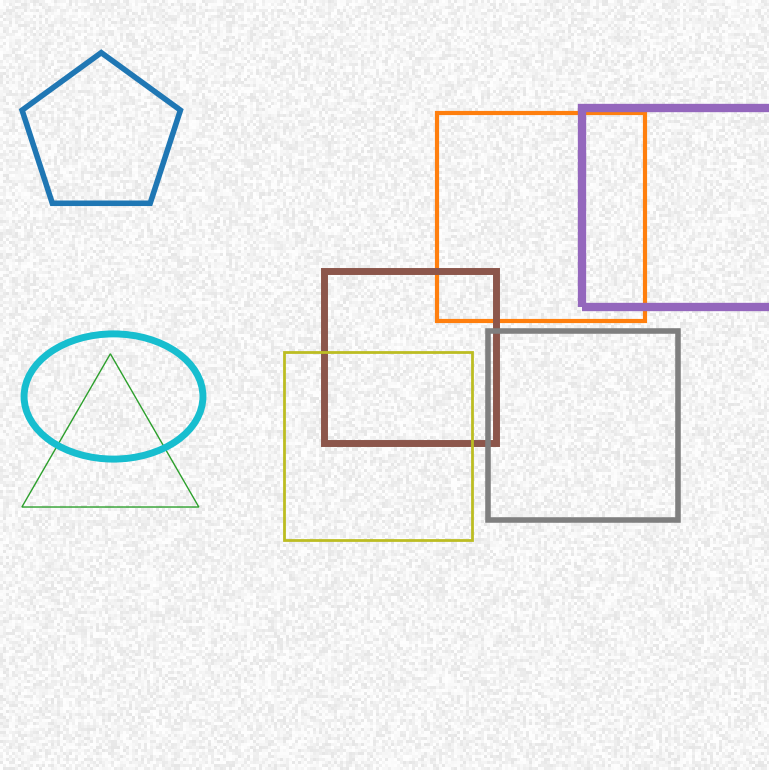[{"shape": "pentagon", "thickness": 2, "radius": 0.54, "center": [0.131, 0.823]}, {"shape": "square", "thickness": 1.5, "radius": 0.68, "center": [0.703, 0.718]}, {"shape": "triangle", "thickness": 0.5, "radius": 0.66, "center": [0.143, 0.408]}, {"shape": "square", "thickness": 3, "radius": 0.65, "center": [0.885, 0.73]}, {"shape": "square", "thickness": 2.5, "radius": 0.56, "center": [0.532, 0.537]}, {"shape": "square", "thickness": 2, "radius": 0.62, "center": [0.757, 0.448]}, {"shape": "square", "thickness": 1, "radius": 0.61, "center": [0.49, 0.421]}, {"shape": "oval", "thickness": 2.5, "radius": 0.58, "center": [0.147, 0.485]}]